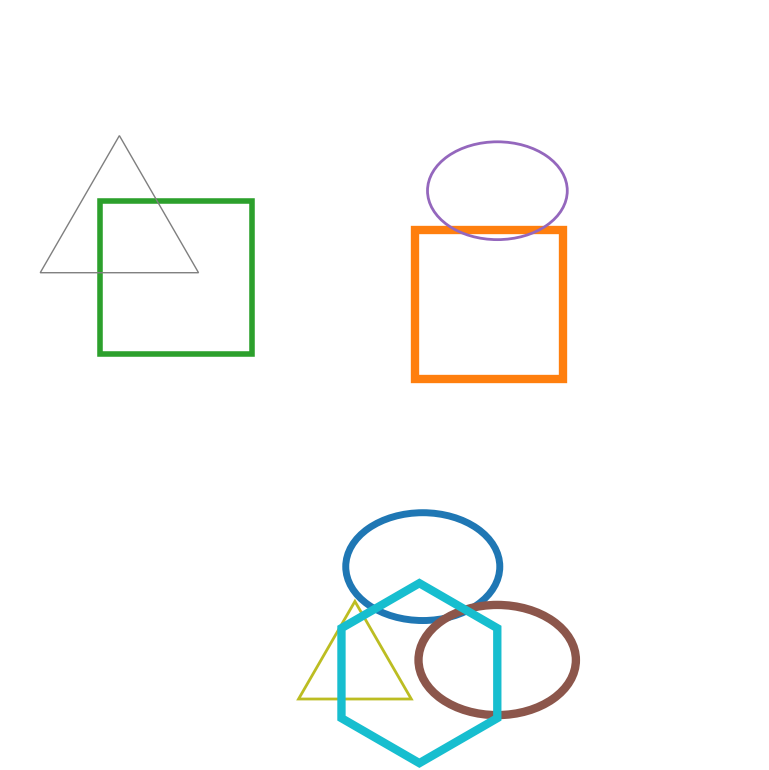[{"shape": "oval", "thickness": 2.5, "radius": 0.5, "center": [0.549, 0.264]}, {"shape": "square", "thickness": 3, "radius": 0.48, "center": [0.635, 0.604]}, {"shape": "square", "thickness": 2, "radius": 0.49, "center": [0.229, 0.64]}, {"shape": "oval", "thickness": 1, "radius": 0.45, "center": [0.646, 0.752]}, {"shape": "oval", "thickness": 3, "radius": 0.51, "center": [0.646, 0.143]}, {"shape": "triangle", "thickness": 0.5, "radius": 0.59, "center": [0.155, 0.705]}, {"shape": "triangle", "thickness": 1, "radius": 0.42, "center": [0.461, 0.134]}, {"shape": "hexagon", "thickness": 3, "radius": 0.58, "center": [0.545, 0.126]}]